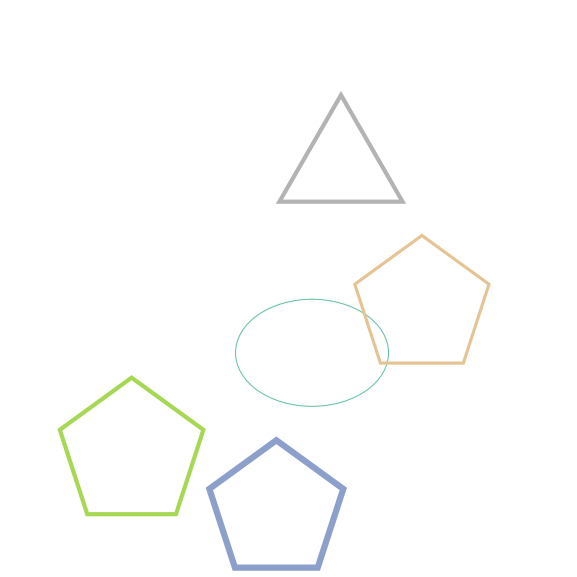[{"shape": "oval", "thickness": 0.5, "radius": 0.66, "center": [0.54, 0.388]}, {"shape": "pentagon", "thickness": 3, "radius": 0.61, "center": [0.478, 0.115]}, {"shape": "pentagon", "thickness": 2, "radius": 0.65, "center": [0.228, 0.214]}, {"shape": "pentagon", "thickness": 1.5, "radius": 0.61, "center": [0.731, 0.469]}, {"shape": "triangle", "thickness": 2, "radius": 0.62, "center": [0.59, 0.711]}]